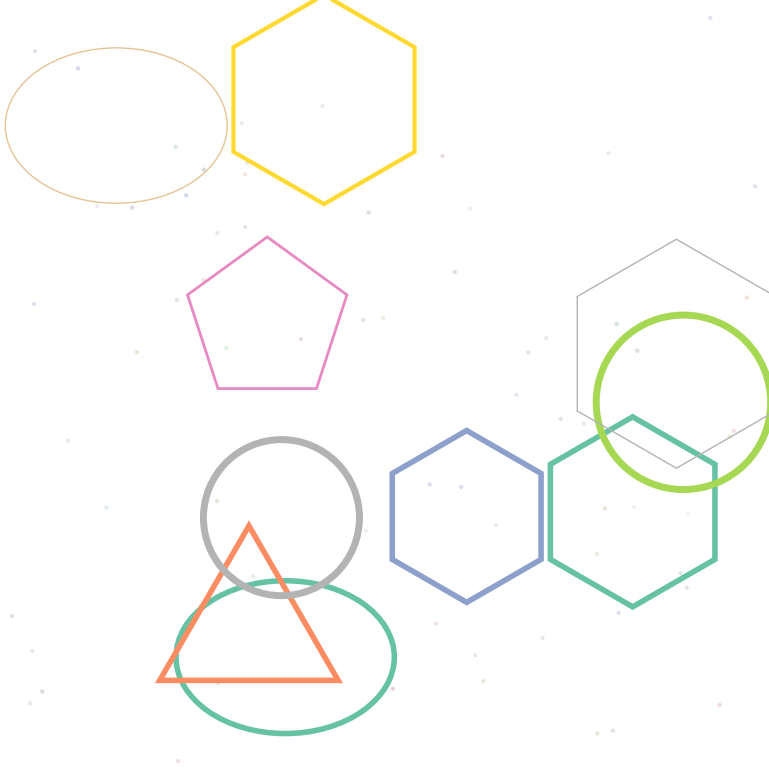[{"shape": "hexagon", "thickness": 2, "radius": 0.62, "center": [0.822, 0.335]}, {"shape": "oval", "thickness": 2, "radius": 0.71, "center": [0.37, 0.147]}, {"shape": "triangle", "thickness": 2, "radius": 0.67, "center": [0.323, 0.183]}, {"shape": "hexagon", "thickness": 2, "radius": 0.56, "center": [0.606, 0.329]}, {"shape": "pentagon", "thickness": 1, "radius": 0.54, "center": [0.347, 0.583]}, {"shape": "circle", "thickness": 2.5, "radius": 0.57, "center": [0.888, 0.478]}, {"shape": "hexagon", "thickness": 1.5, "radius": 0.68, "center": [0.421, 0.871]}, {"shape": "oval", "thickness": 0.5, "radius": 0.72, "center": [0.151, 0.837]}, {"shape": "hexagon", "thickness": 0.5, "radius": 0.74, "center": [0.878, 0.541]}, {"shape": "circle", "thickness": 2.5, "radius": 0.51, "center": [0.366, 0.328]}]